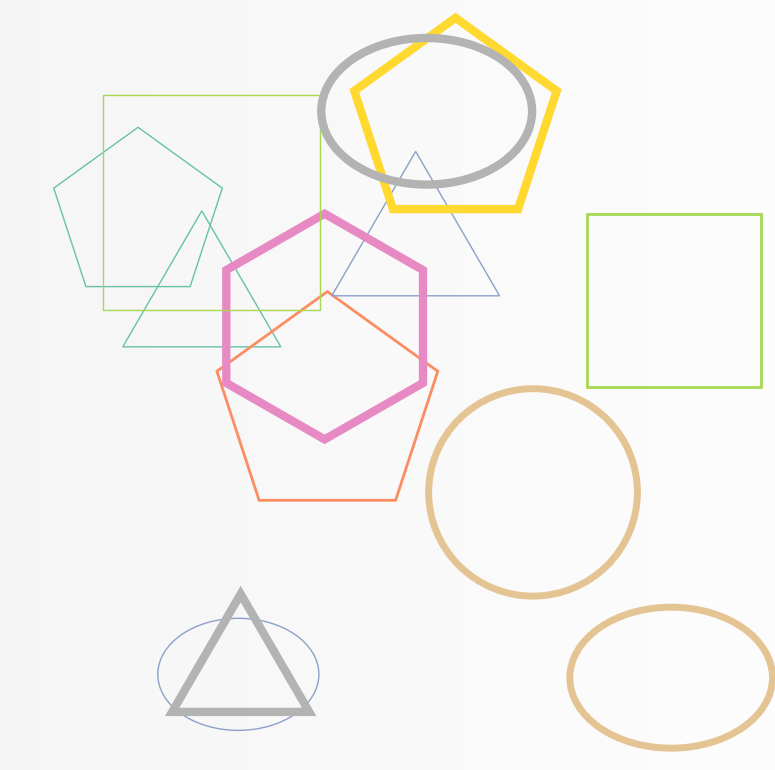[{"shape": "triangle", "thickness": 0.5, "radius": 0.59, "center": [0.26, 0.608]}, {"shape": "pentagon", "thickness": 0.5, "radius": 0.57, "center": [0.178, 0.72]}, {"shape": "pentagon", "thickness": 1, "radius": 0.75, "center": [0.422, 0.472]}, {"shape": "triangle", "thickness": 0.5, "radius": 0.62, "center": [0.536, 0.678]}, {"shape": "oval", "thickness": 0.5, "radius": 0.52, "center": [0.308, 0.124]}, {"shape": "hexagon", "thickness": 3, "radius": 0.73, "center": [0.419, 0.576]}, {"shape": "square", "thickness": 0.5, "radius": 0.7, "center": [0.273, 0.737]}, {"shape": "square", "thickness": 1, "radius": 0.56, "center": [0.87, 0.61]}, {"shape": "pentagon", "thickness": 3, "radius": 0.69, "center": [0.588, 0.84]}, {"shape": "oval", "thickness": 2.5, "radius": 0.65, "center": [0.866, 0.12]}, {"shape": "circle", "thickness": 2.5, "radius": 0.67, "center": [0.688, 0.361]}, {"shape": "oval", "thickness": 3, "radius": 0.68, "center": [0.551, 0.855]}, {"shape": "triangle", "thickness": 3, "radius": 0.51, "center": [0.311, 0.126]}]